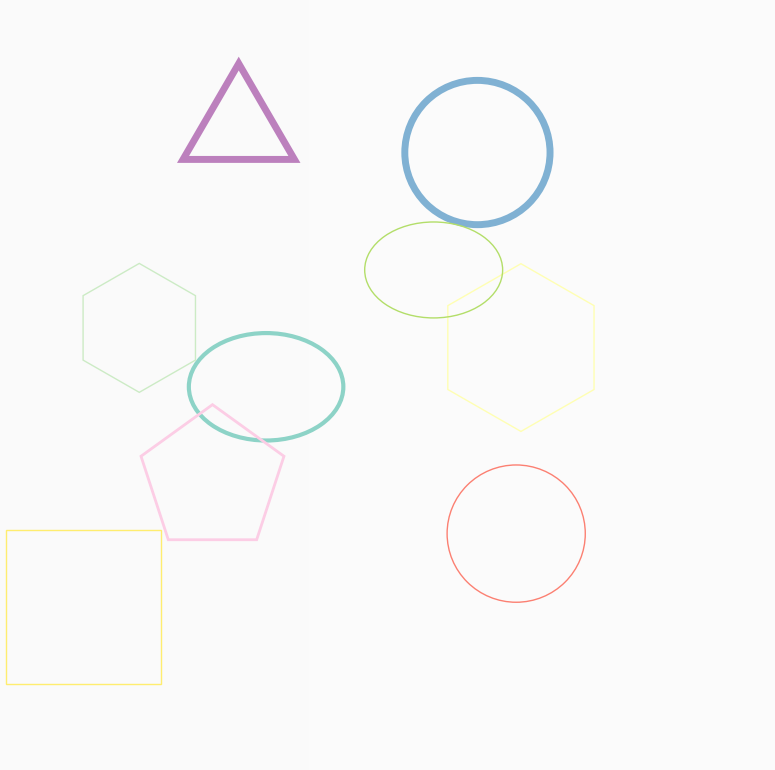[{"shape": "oval", "thickness": 1.5, "radius": 0.5, "center": [0.343, 0.498]}, {"shape": "hexagon", "thickness": 0.5, "radius": 0.54, "center": [0.672, 0.549]}, {"shape": "circle", "thickness": 0.5, "radius": 0.45, "center": [0.666, 0.307]}, {"shape": "circle", "thickness": 2.5, "radius": 0.47, "center": [0.616, 0.802]}, {"shape": "oval", "thickness": 0.5, "radius": 0.45, "center": [0.56, 0.649]}, {"shape": "pentagon", "thickness": 1, "radius": 0.48, "center": [0.274, 0.378]}, {"shape": "triangle", "thickness": 2.5, "radius": 0.41, "center": [0.308, 0.834]}, {"shape": "hexagon", "thickness": 0.5, "radius": 0.42, "center": [0.18, 0.574]}, {"shape": "square", "thickness": 0.5, "radius": 0.5, "center": [0.108, 0.211]}]